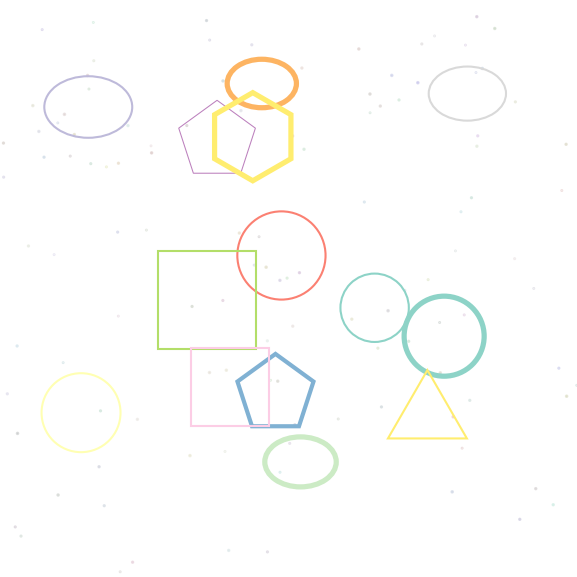[{"shape": "circle", "thickness": 2.5, "radius": 0.35, "center": [0.769, 0.417]}, {"shape": "circle", "thickness": 1, "radius": 0.3, "center": [0.649, 0.466]}, {"shape": "circle", "thickness": 1, "radius": 0.34, "center": [0.14, 0.285]}, {"shape": "oval", "thickness": 1, "radius": 0.38, "center": [0.153, 0.814]}, {"shape": "circle", "thickness": 1, "radius": 0.38, "center": [0.487, 0.557]}, {"shape": "pentagon", "thickness": 2, "radius": 0.35, "center": [0.477, 0.317]}, {"shape": "oval", "thickness": 2.5, "radius": 0.3, "center": [0.453, 0.855]}, {"shape": "square", "thickness": 1, "radius": 0.43, "center": [0.358, 0.48]}, {"shape": "square", "thickness": 1, "radius": 0.34, "center": [0.398, 0.329]}, {"shape": "oval", "thickness": 1, "radius": 0.33, "center": [0.809, 0.837]}, {"shape": "pentagon", "thickness": 0.5, "radius": 0.35, "center": [0.376, 0.756]}, {"shape": "oval", "thickness": 2.5, "radius": 0.31, "center": [0.52, 0.199]}, {"shape": "triangle", "thickness": 1, "radius": 0.39, "center": [0.74, 0.279]}, {"shape": "hexagon", "thickness": 2.5, "radius": 0.38, "center": [0.438, 0.762]}]